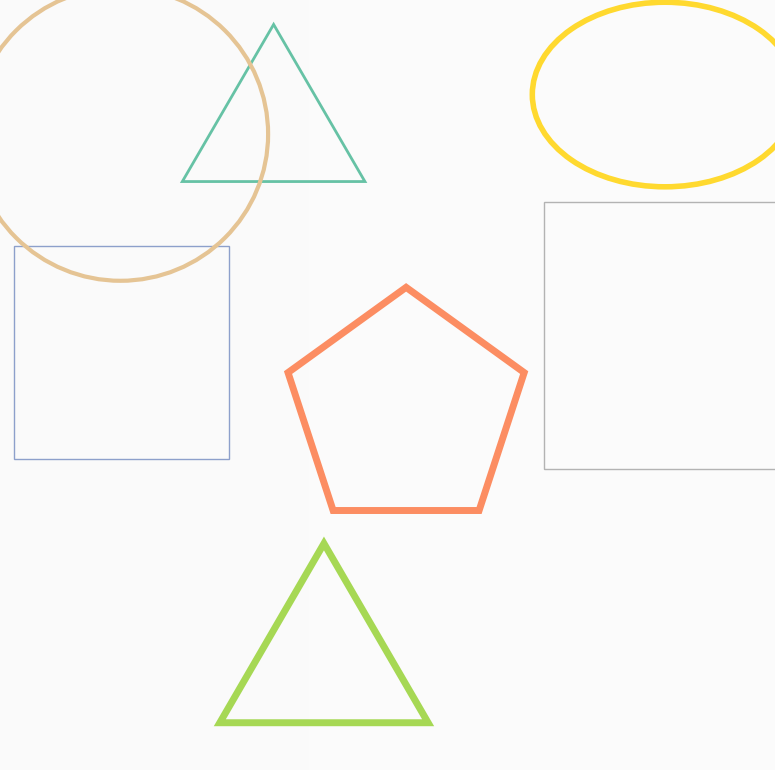[{"shape": "triangle", "thickness": 1, "radius": 0.68, "center": [0.353, 0.832]}, {"shape": "pentagon", "thickness": 2.5, "radius": 0.8, "center": [0.524, 0.467]}, {"shape": "square", "thickness": 0.5, "radius": 0.69, "center": [0.157, 0.542]}, {"shape": "triangle", "thickness": 2.5, "radius": 0.78, "center": [0.418, 0.139]}, {"shape": "oval", "thickness": 2, "radius": 0.86, "center": [0.858, 0.877]}, {"shape": "circle", "thickness": 1.5, "radius": 0.95, "center": [0.156, 0.826]}, {"shape": "square", "thickness": 0.5, "radius": 0.87, "center": [0.876, 0.564]}]